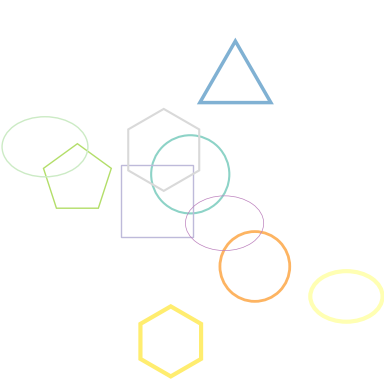[{"shape": "circle", "thickness": 1.5, "radius": 0.51, "center": [0.494, 0.547]}, {"shape": "oval", "thickness": 3, "radius": 0.47, "center": [0.9, 0.23]}, {"shape": "square", "thickness": 1, "radius": 0.47, "center": [0.408, 0.478]}, {"shape": "triangle", "thickness": 2.5, "radius": 0.53, "center": [0.611, 0.787]}, {"shape": "circle", "thickness": 2, "radius": 0.45, "center": [0.662, 0.308]}, {"shape": "pentagon", "thickness": 1, "radius": 0.46, "center": [0.201, 0.534]}, {"shape": "hexagon", "thickness": 1.5, "radius": 0.53, "center": [0.425, 0.611]}, {"shape": "oval", "thickness": 0.5, "radius": 0.51, "center": [0.583, 0.42]}, {"shape": "oval", "thickness": 1, "radius": 0.56, "center": [0.117, 0.619]}, {"shape": "hexagon", "thickness": 3, "radius": 0.45, "center": [0.444, 0.113]}]